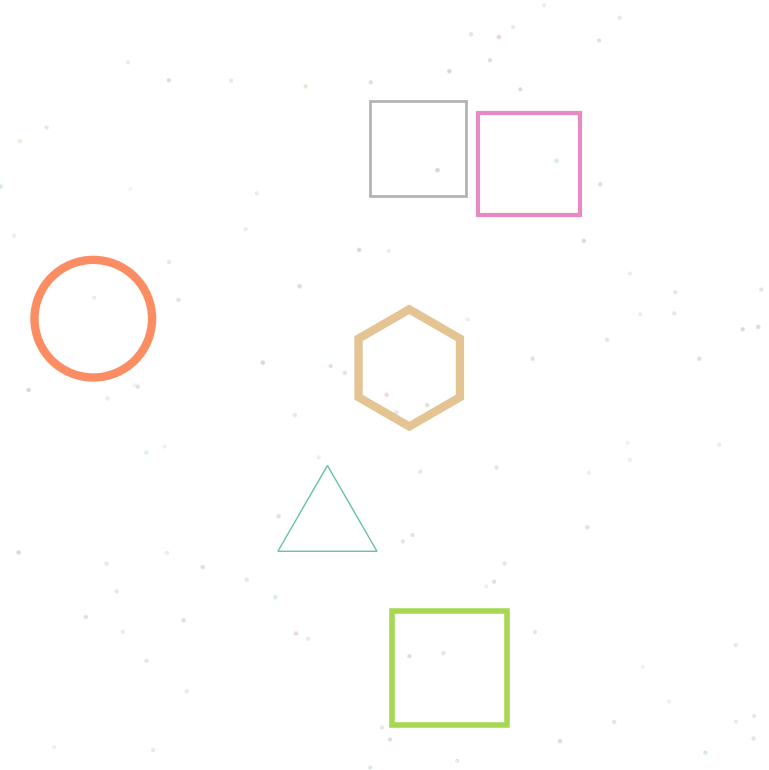[{"shape": "triangle", "thickness": 0.5, "radius": 0.37, "center": [0.425, 0.321]}, {"shape": "circle", "thickness": 3, "radius": 0.38, "center": [0.121, 0.586]}, {"shape": "square", "thickness": 1.5, "radius": 0.33, "center": [0.687, 0.787]}, {"shape": "square", "thickness": 2, "radius": 0.37, "center": [0.584, 0.132]}, {"shape": "hexagon", "thickness": 3, "radius": 0.38, "center": [0.531, 0.522]}, {"shape": "square", "thickness": 1, "radius": 0.31, "center": [0.543, 0.807]}]